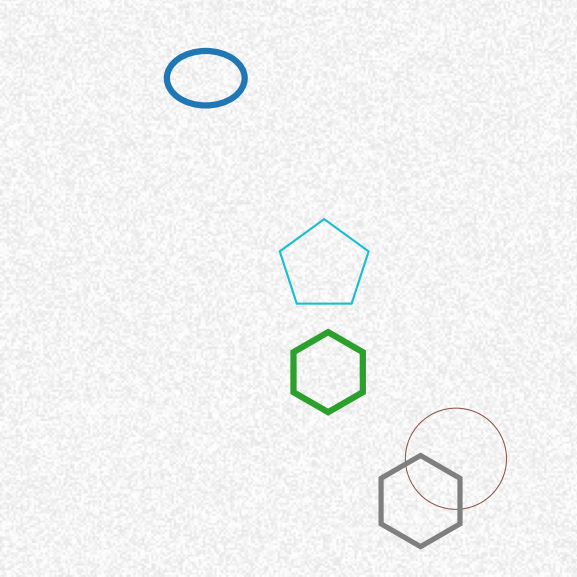[{"shape": "oval", "thickness": 3, "radius": 0.34, "center": [0.356, 0.864]}, {"shape": "hexagon", "thickness": 3, "radius": 0.35, "center": [0.568, 0.355]}, {"shape": "circle", "thickness": 0.5, "radius": 0.44, "center": [0.79, 0.205]}, {"shape": "hexagon", "thickness": 2.5, "radius": 0.39, "center": [0.728, 0.131]}, {"shape": "pentagon", "thickness": 1, "radius": 0.4, "center": [0.561, 0.539]}]